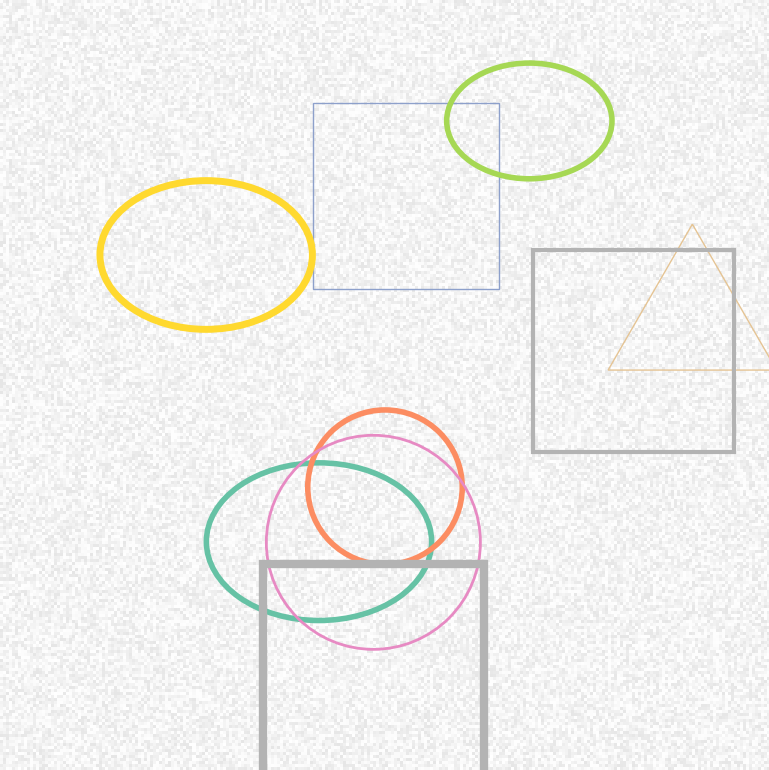[{"shape": "oval", "thickness": 2, "radius": 0.73, "center": [0.414, 0.297]}, {"shape": "circle", "thickness": 2, "radius": 0.5, "center": [0.5, 0.367]}, {"shape": "square", "thickness": 0.5, "radius": 0.61, "center": [0.527, 0.746]}, {"shape": "circle", "thickness": 1, "radius": 0.7, "center": [0.485, 0.296]}, {"shape": "oval", "thickness": 2, "radius": 0.54, "center": [0.687, 0.843]}, {"shape": "oval", "thickness": 2.5, "radius": 0.69, "center": [0.268, 0.669]}, {"shape": "triangle", "thickness": 0.5, "radius": 0.63, "center": [0.899, 0.583]}, {"shape": "square", "thickness": 3, "radius": 0.72, "center": [0.485, 0.124]}, {"shape": "square", "thickness": 1.5, "radius": 0.65, "center": [0.823, 0.544]}]